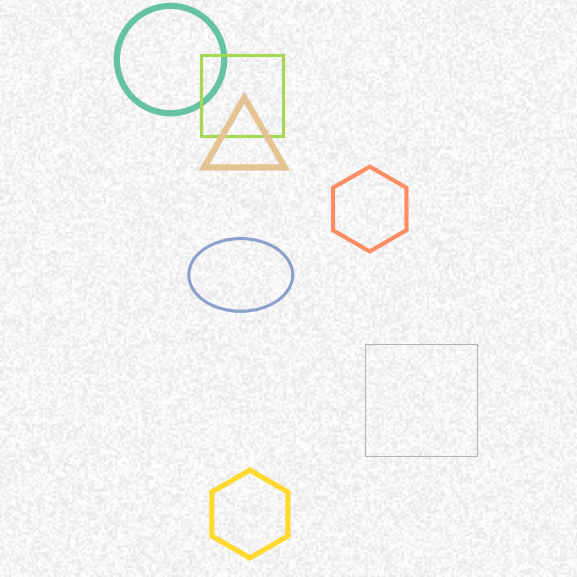[{"shape": "circle", "thickness": 3, "radius": 0.46, "center": [0.295, 0.896]}, {"shape": "hexagon", "thickness": 2, "radius": 0.37, "center": [0.64, 0.637]}, {"shape": "oval", "thickness": 1.5, "radius": 0.45, "center": [0.417, 0.523]}, {"shape": "square", "thickness": 1.5, "radius": 0.35, "center": [0.419, 0.834]}, {"shape": "hexagon", "thickness": 2.5, "radius": 0.38, "center": [0.433, 0.109]}, {"shape": "triangle", "thickness": 3, "radius": 0.4, "center": [0.423, 0.75]}, {"shape": "square", "thickness": 0.5, "radius": 0.49, "center": [0.728, 0.307]}]